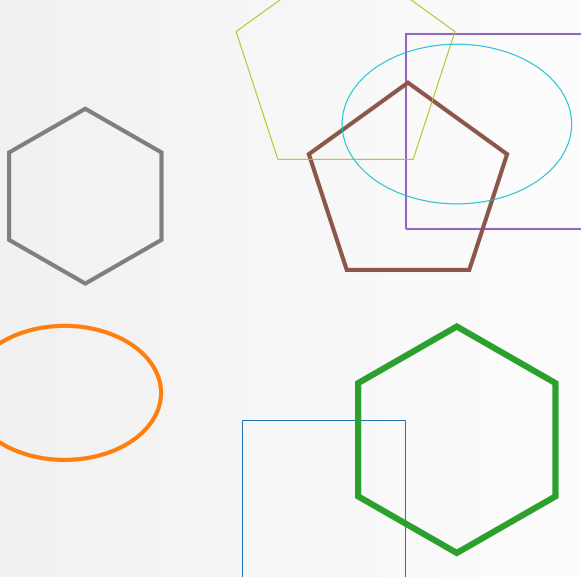[{"shape": "square", "thickness": 0.5, "radius": 0.7, "center": [0.557, 0.132]}, {"shape": "oval", "thickness": 2, "radius": 0.83, "center": [0.111, 0.319]}, {"shape": "hexagon", "thickness": 3, "radius": 0.98, "center": [0.786, 0.238]}, {"shape": "square", "thickness": 1, "radius": 0.84, "center": [0.866, 0.772]}, {"shape": "pentagon", "thickness": 2, "radius": 0.9, "center": [0.702, 0.677]}, {"shape": "hexagon", "thickness": 2, "radius": 0.76, "center": [0.147, 0.659]}, {"shape": "pentagon", "thickness": 0.5, "radius": 0.99, "center": [0.594, 0.883]}, {"shape": "oval", "thickness": 0.5, "radius": 0.99, "center": [0.786, 0.784]}]